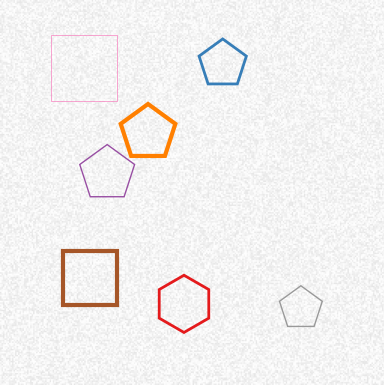[{"shape": "hexagon", "thickness": 2, "radius": 0.37, "center": [0.478, 0.211]}, {"shape": "pentagon", "thickness": 2, "radius": 0.32, "center": [0.578, 0.834]}, {"shape": "pentagon", "thickness": 1, "radius": 0.37, "center": [0.278, 0.55]}, {"shape": "pentagon", "thickness": 3, "radius": 0.37, "center": [0.384, 0.655]}, {"shape": "square", "thickness": 3, "radius": 0.35, "center": [0.234, 0.278]}, {"shape": "square", "thickness": 0.5, "radius": 0.43, "center": [0.218, 0.824]}, {"shape": "pentagon", "thickness": 1, "radius": 0.29, "center": [0.782, 0.199]}]